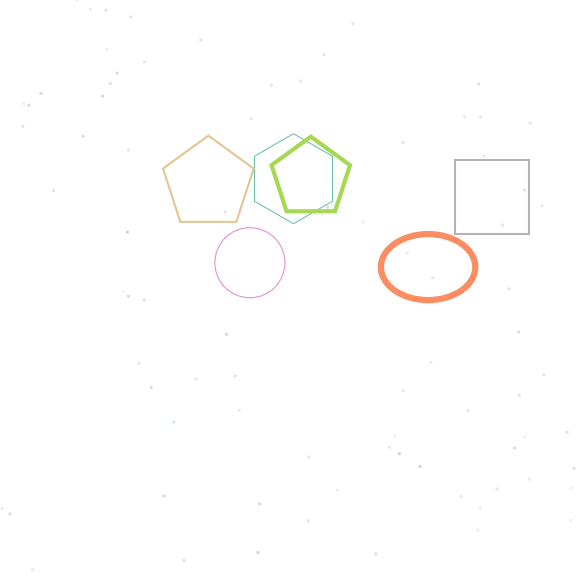[{"shape": "hexagon", "thickness": 0.5, "radius": 0.39, "center": [0.508, 0.69]}, {"shape": "oval", "thickness": 3, "radius": 0.41, "center": [0.741, 0.537]}, {"shape": "circle", "thickness": 0.5, "radius": 0.3, "center": [0.433, 0.544]}, {"shape": "pentagon", "thickness": 2, "radius": 0.36, "center": [0.538, 0.691]}, {"shape": "pentagon", "thickness": 1, "radius": 0.41, "center": [0.361, 0.682]}, {"shape": "square", "thickness": 1, "radius": 0.32, "center": [0.851, 0.658]}]